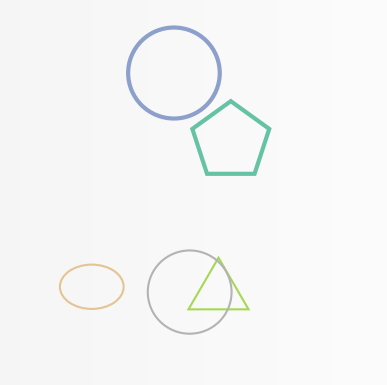[{"shape": "pentagon", "thickness": 3, "radius": 0.52, "center": [0.596, 0.633]}, {"shape": "circle", "thickness": 3, "radius": 0.59, "center": [0.449, 0.81]}, {"shape": "triangle", "thickness": 1.5, "radius": 0.45, "center": [0.564, 0.241]}, {"shape": "oval", "thickness": 1.5, "radius": 0.41, "center": [0.237, 0.255]}, {"shape": "circle", "thickness": 1.5, "radius": 0.54, "center": [0.489, 0.241]}]